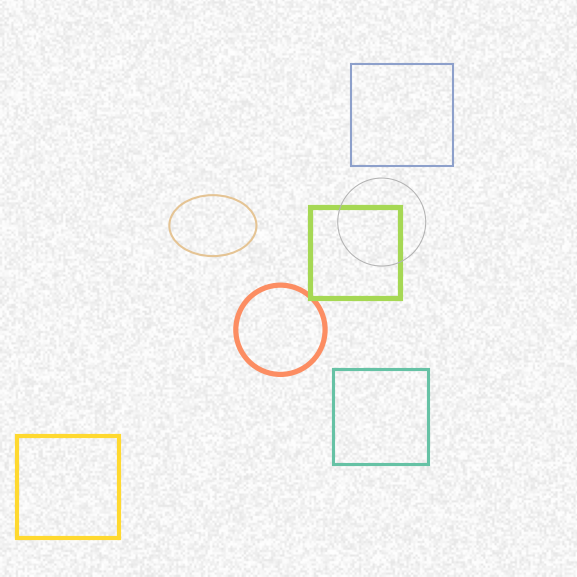[{"shape": "square", "thickness": 1.5, "radius": 0.41, "center": [0.659, 0.277]}, {"shape": "circle", "thickness": 2.5, "radius": 0.39, "center": [0.486, 0.428]}, {"shape": "square", "thickness": 1, "radius": 0.44, "center": [0.696, 0.799]}, {"shape": "square", "thickness": 2.5, "radius": 0.39, "center": [0.615, 0.562]}, {"shape": "square", "thickness": 2, "radius": 0.44, "center": [0.118, 0.156]}, {"shape": "oval", "thickness": 1, "radius": 0.38, "center": [0.369, 0.608]}, {"shape": "circle", "thickness": 0.5, "radius": 0.38, "center": [0.661, 0.615]}]